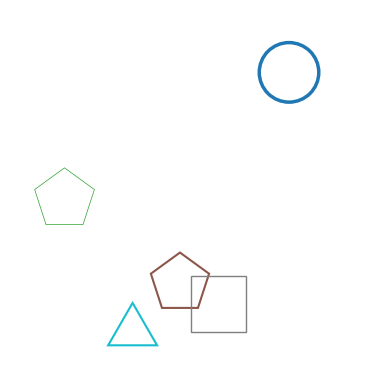[{"shape": "circle", "thickness": 2.5, "radius": 0.39, "center": [0.751, 0.812]}, {"shape": "pentagon", "thickness": 0.5, "radius": 0.41, "center": [0.168, 0.482]}, {"shape": "pentagon", "thickness": 1.5, "radius": 0.4, "center": [0.467, 0.265]}, {"shape": "square", "thickness": 1, "radius": 0.36, "center": [0.567, 0.211]}, {"shape": "triangle", "thickness": 1.5, "radius": 0.37, "center": [0.344, 0.14]}]